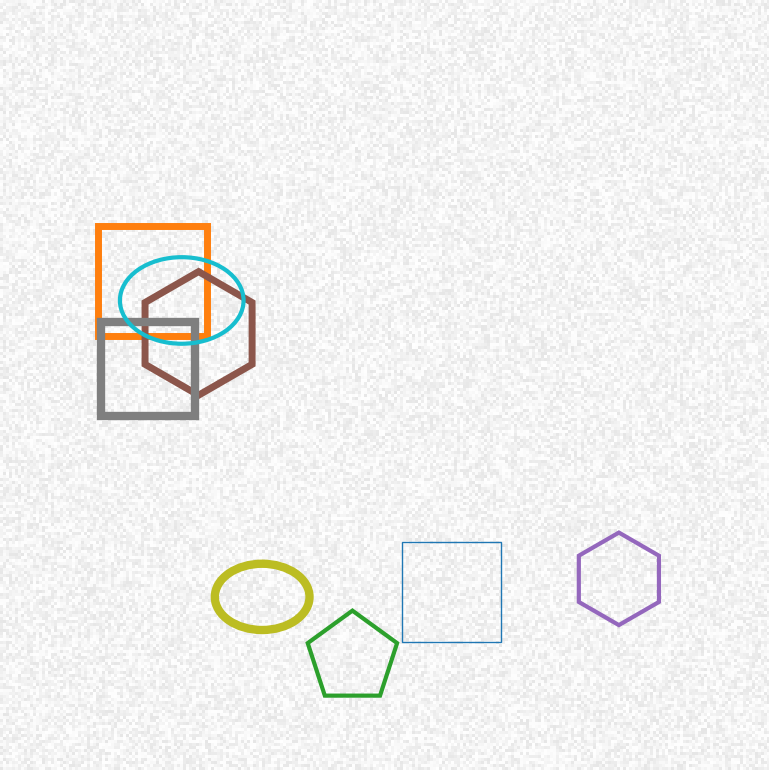[{"shape": "square", "thickness": 0.5, "radius": 0.32, "center": [0.586, 0.231]}, {"shape": "square", "thickness": 2.5, "radius": 0.35, "center": [0.198, 0.635]}, {"shape": "pentagon", "thickness": 1.5, "radius": 0.31, "center": [0.458, 0.146]}, {"shape": "hexagon", "thickness": 1.5, "radius": 0.3, "center": [0.804, 0.248]}, {"shape": "hexagon", "thickness": 2.5, "radius": 0.4, "center": [0.258, 0.567]}, {"shape": "square", "thickness": 3, "radius": 0.3, "center": [0.192, 0.521]}, {"shape": "oval", "thickness": 3, "radius": 0.31, "center": [0.34, 0.225]}, {"shape": "oval", "thickness": 1.5, "radius": 0.4, "center": [0.236, 0.61]}]